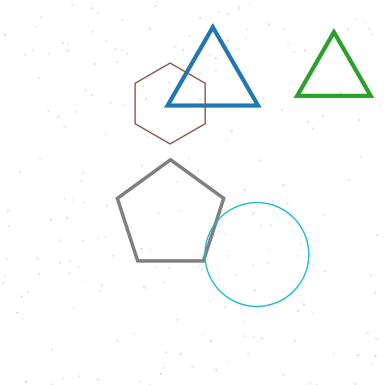[{"shape": "triangle", "thickness": 3, "radius": 0.68, "center": [0.553, 0.794]}, {"shape": "triangle", "thickness": 3, "radius": 0.55, "center": [0.867, 0.806]}, {"shape": "hexagon", "thickness": 1, "radius": 0.53, "center": [0.442, 0.731]}, {"shape": "pentagon", "thickness": 2.5, "radius": 0.73, "center": [0.443, 0.44]}, {"shape": "circle", "thickness": 1, "radius": 0.67, "center": [0.667, 0.339]}]